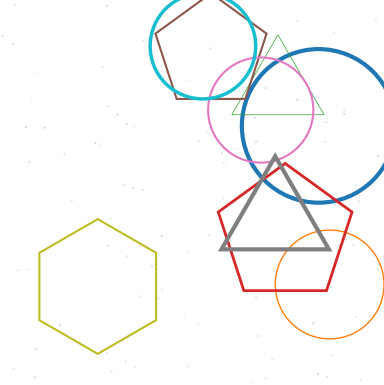[{"shape": "circle", "thickness": 3, "radius": 1.0, "center": [0.828, 0.673]}, {"shape": "circle", "thickness": 1, "radius": 0.71, "center": [0.856, 0.261]}, {"shape": "triangle", "thickness": 0.5, "radius": 0.69, "center": [0.722, 0.771]}, {"shape": "pentagon", "thickness": 2, "radius": 0.91, "center": [0.741, 0.393]}, {"shape": "pentagon", "thickness": 1.5, "radius": 0.76, "center": [0.548, 0.866]}, {"shape": "circle", "thickness": 1.5, "radius": 0.68, "center": [0.677, 0.714]}, {"shape": "triangle", "thickness": 3, "radius": 0.81, "center": [0.715, 0.433]}, {"shape": "hexagon", "thickness": 1.5, "radius": 0.87, "center": [0.254, 0.256]}, {"shape": "circle", "thickness": 2.5, "radius": 0.69, "center": [0.527, 0.88]}]